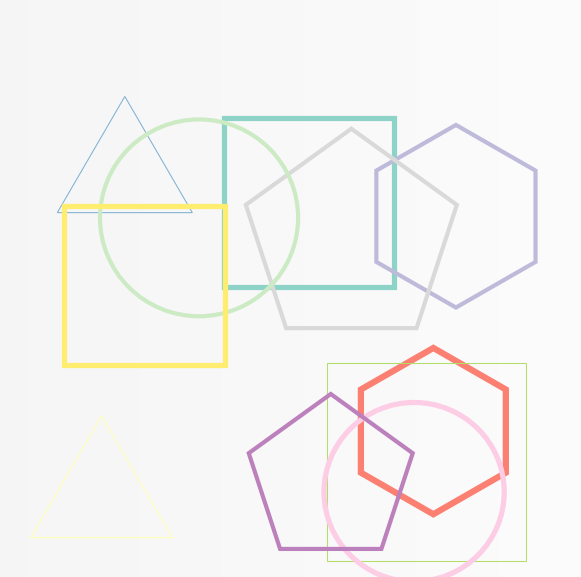[{"shape": "square", "thickness": 2.5, "radius": 0.73, "center": [0.531, 0.649]}, {"shape": "triangle", "thickness": 0.5, "radius": 0.7, "center": [0.175, 0.138]}, {"shape": "hexagon", "thickness": 2, "radius": 0.79, "center": [0.784, 0.625]}, {"shape": "hexagon", "thickness": 3, "radius": 0.72, "center": [0.746, 0.253]}, {"shape": "triangle", "thickness": 0.5, "radius": 0.67, "center": [0.215, 0.698]}, {"shape": "square", "thickness": 0.5, "radius": 0.86, "center": [0.734, 0.199]}, {"shape": "circle", "thickness": 2.5, "radius": 0.78, "center": [0.712, 0.147]}, {"shape": "pentagon", "thickness": 2, "radius": 0.95, "center": [0.604, 0.585]}, {"shape": "pentagon", "thickness": 2, "radius": 0.74, "center": [0.569, 0.169]}, {"shape": "circle", "thickness": 2, "radius": 0.85, "center": [0.342, 0.622]}, {"shape": "square", "thickness": 2.5, "radius": 0.69, "center": [0.248, 0.505]}]